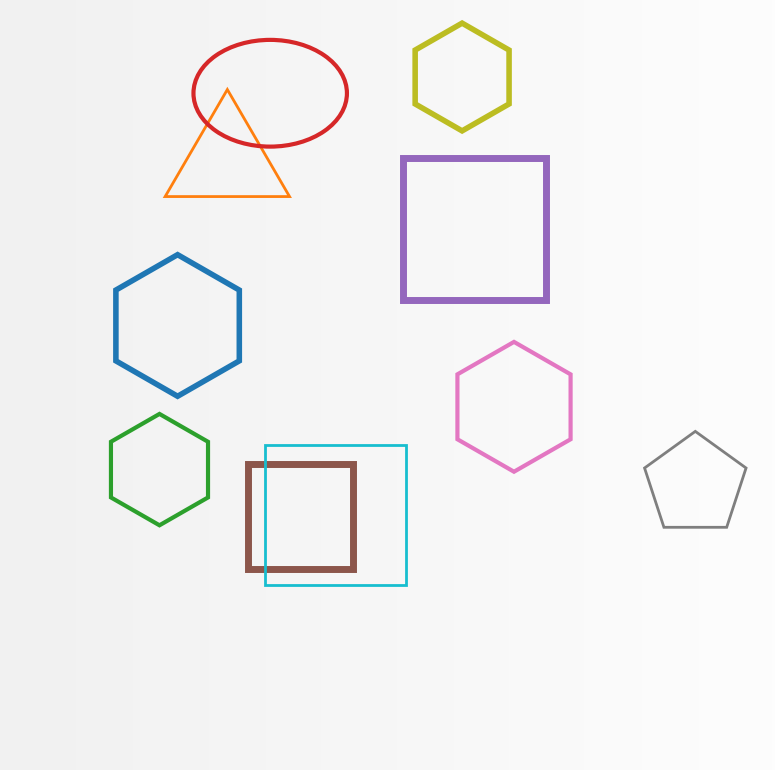[{"shape": "hexagon", "thickness": 2, "radius": 0.46, "center": [0.229, 0.577]}, {"shape": "triangle", "thickness": 1, "radius": 0.46, "center": [0.293, 0.791]}, {"shape": "hexagon", "thickness": 1.5, "radius": 0.36, "center": [0.206, 0.39]}, {"shape": "oval", "thickness": 1.5, "radius": 0.5, "center": [0.349, 0.879]}, {"shape": "square", "thickness": 2.5, "radius": 0.46, "center": [0.613, 0.702]}, {"shape": "square", "thickness": 2.5, "radius": 0.34, "center": [0.388, 0.329]}, {"shape": "hexagon", "thickness": 1.5, "radius": 0.42, "center": [0.663, 0.472]}, {"shape": "pentagon", "thickness": 1, "radius": 0.34, "center": [0.897, 0.371]}, {"shape": "hexagon", "thickness": 2, "radius": 0.35, "center": [0.596, 0.9]}, {"shape": "square", "thickness": 1, "radius": 0.46, "center": [0.433, 0.332]}]